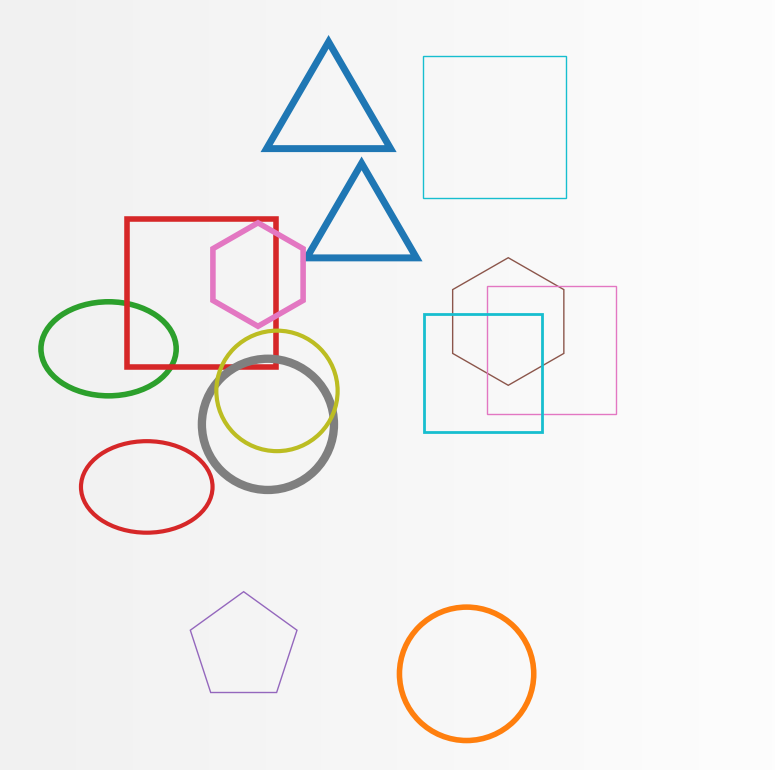[{"shape": "triangle", "thickness": 2.5, "radius": 0.46, "center": [0.424, 0.853]}, {"shape": "triangle", "thickness": 2.5, "radius": 0.41, "center": [0.467, 0.706]}, {"shape": "circle", "thickness": 2, "radius": 0.43, "center": [0.602, 0.125]}, {"shape": "oval", "thickness": 2, "radius": 0.44, "center": [0.14, 0.547]}, {"shape": "oval", "thickness": 1.5, "radius": 0.42, "center": [0.189, 0.368]}, {"shape": "square", "thickness": 2, "radius": 0.48, "center": [0.26, 0.62]}, {"shape": "pentagon", "thickness": 0.5, "radius": 0.36, "center": [0.314, 0.159]}, {"shape": "hexagon", "thickness": 0.5, "radius": 0.41, "center": [0.656, 0.582]}, {"shape": "hexagon", "thickness": 2, "radius": 0.34, "center": [0.333, 0.643]}, {"shape": "square", "thickness": 0.5, "radius": 0.42, "center": [0.711, 0.545]}, {"shape": "circle", "thickness": 3, "radius": 0.43, "center": [0.346, 0.449]}, {"shape": "circle", "thickness": 1.5, "radius": 0.39, "center": [0.357, 0.492]}, {"shape": "square", "thickness": 0.5, "radius": 0.46, "center": [0.639, 0.835]}, {"shape": "square", "thickness": 1, "radius": 0.38, "center": [0.623, 0.515]}]